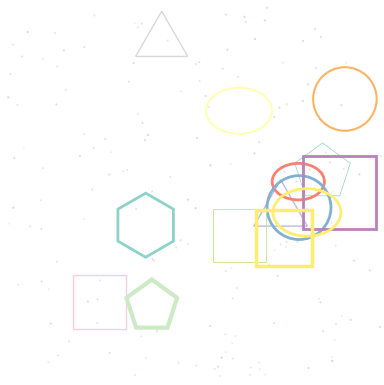[{"shape": "hexagon", "thickness": 2, "radius": 0.42, "center": [0.378, 0.415]}, {"shape": "pentagon", "thickness": 0.5, "radius": 0.38, "center": [0.838, 0.553]}, {"shape": "oval", "thickness": 1.5, "radius": 0.43, "center": [0.621, 0.712]}, {"shape": "triangle", "thickness": 1, "radius": 0.4, "center": [0.729, 0.453]}, {"shape": "oval", "thickness": 2, "radius": 0.34, "center": [0.775, 0.528]}, {"shape": "circle", "thickness": 2, "radius": 0.41, "center": [0.777, 0.461]}, {"shape": "circle", "thickness": 1.5, "radius": 0.41, "center": [0.896, 0.743]}, {"shape": "square", "thickness": 0.5, "radius": 0.34, "center": [0.623, 0.389]}, {"shape": "square", "thickness": 1, "radius": 0.35, "center": [0.259, 0.215]}, {"shape": "triangle", "thickness": 1, "radius": 0.39, "center": [0.42, 0.893]}, {"shape": "square", "thickness": 2, "radius": 0.47, "center": [0.882, 0.499]}, {"shape": "pentagon", "thickness": 3, "radius": 0.35, "center": [0.394, 0.205]}, {"shape": "oval", "thickness": 2, "radius": 0.44, "center": [0.797, 0.448]}, {"shape": "square", "thickness": 2.5, "radius": 0.37, "center": [0.738, 0.381]}]